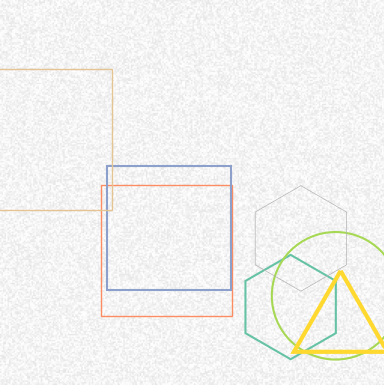[{"shape": "hexagon", "thickness": 1.5, "radius": 0.68, "center": [0.755, 0.202]}, {"shape": "square", "thickness": 1, "radius": 0.85, "center": [0.433, 0.349]}, {"shape": "square", "thickness": 1.5, "radius": 0.81, "center": [0.439, 0.408]}, {"shape": "circle", "thickness": 1.5, "radius": 0.83, "center": [0.872, 0.232]}, {"shape": "triangle", "thickness": 3, "radius": 0.7, "center": [0.885, 0.156]}, {"shape": "square", "thickness": 1, "radius": 0.92, "center": [0.107, 0.638]}, {"shape": "hexagon", "thickness": 0.5, "radius": 0.69, "center": [0.782, 0.381]}]